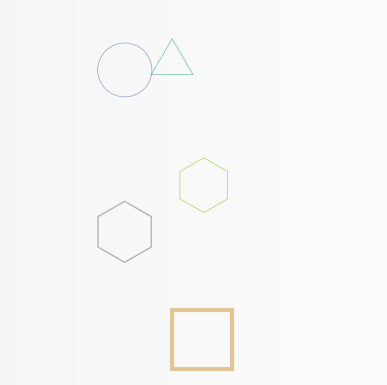[{"shape": "triangle", "thickness": 0.5, "radius": 0.31, "center": [0.444, 0.837]}, {"shape": "circle", "thickness": 0.5, "radius": 0.35, "center": [0.322, 0.818]}, {"shape": "hexagon", "thickness": 0.5, "radius": 0.36, "center": [0.526, 0.519]}, {"shape": "square", "thickness": 3, "radius": 0.38, "center": [0.522, 0.119]}, {"shape": "hexagon", "thickness": 1, "radius": 0.4, "center": [0.322, 0.398]}]